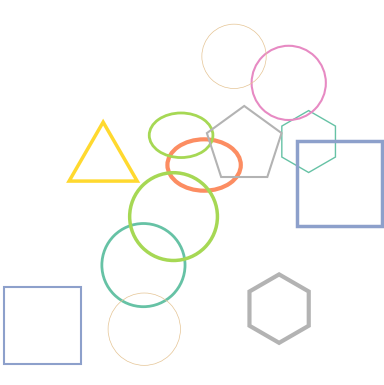[{"shape": "circle", "thickness": 2, "radius": 0.54, "center": [0.373, 0.311]}, {"shape": "hexagon", "thickness": 1, "radius": 0.4, "center": [0.802, 0.632]}, {"shape": "oval", "thickness": 3, "radius": 0.48, "center": [0.53, 0.571]}, {"shape": "square", "thickness": 2.5, "radius": 0.55, "center": [0.882, 0.524]}, {"shape": "square", "thickness": 1.5, "radius": 0.5, "center": [0.111, 0.154]}, {"shape": "circle", "thickness": 1.5, "radius": 0.48, "center": [0.75, 0.785]}, {"shape": "oval", "thickness": 2, "radius": 0.41, "center": [0.47, 0.649]}, {"shape": "circle", "thickness": 2.5, "radius": 0.57, "center": [0.451, 0.437]}, {"shape": "triangle", "thickness": 2.5, "radius": 0.51, "center": [0.268, 0.581]}, {"shape": "circle", "thickness": 0.5, "radius": 0.47, "center": [0.375, 0.145]}, {"shape": "circle", "thickness": 0.5, "radius": 0.42, "center": [0.608, 0.854]}, {"shape": "hexagon", "thickness": 3, "radius": 0.44, "center": [0.725, 0.198]}, {"shape": "pentagon", "thickness": 1.5, "radius": 0.51, "center": [0.634, 0.623]}]